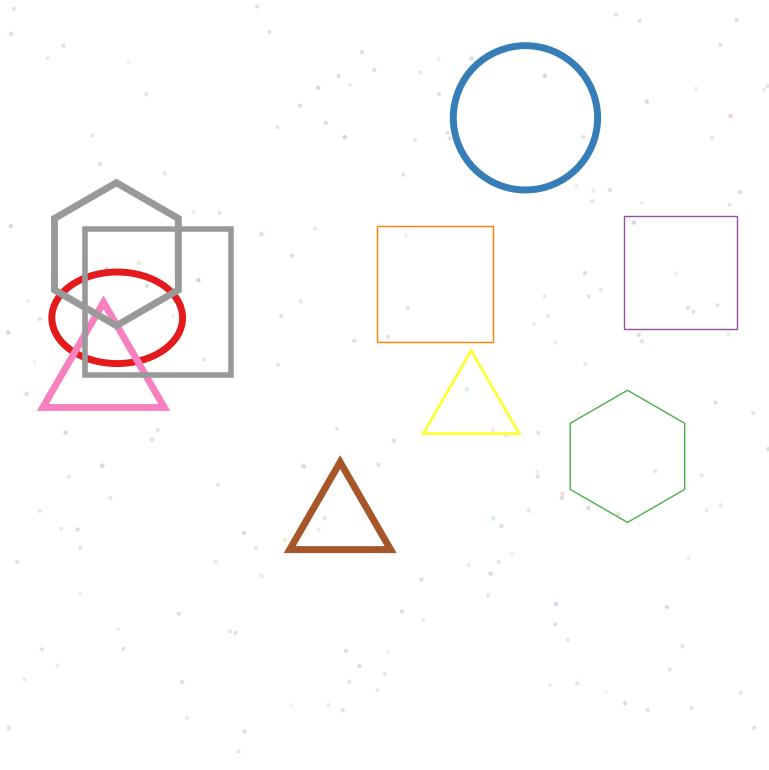[{"shape": "oval", "thickness": 2.5, "radius": 0.42, "center": [0.152, 0.587]}, {"shape": "circle", "thickness": 2.5, "radius": 0.47, "center": [0.682, 0.847]}, {"shape": "hexagon", "thickness": 0.5, "radius": 0.43, "center": [0.815, 0.407]}, {"shape": "square", "thickness": 0.5, "radius": 0.37, "center": [0.884, 0.646]}, {"shape": "square", "thickness": 0.5, "radius": 0.38, "center": [0.565, 0.632]}, {"shape": "triangle", "thickness": 1, "radius": 0.36, "center": [0.612, 0.473]}, {"shape": "triangle", "thickness": 2.5, "radius": 0.38, "center": [0.442, 0.324]}, {"shape": "triangle", "thickness": 2.5, "radius": 0.46, "center": [0.134, 0.516]}, {"shape": "square", "thickness": 2, "radius": 0.47, "center": [0.206, 0.607]}, {"shape": "hexagon", "thickness": 2.5, "radius": 0.46, "center": [0.151, 0.67]}]